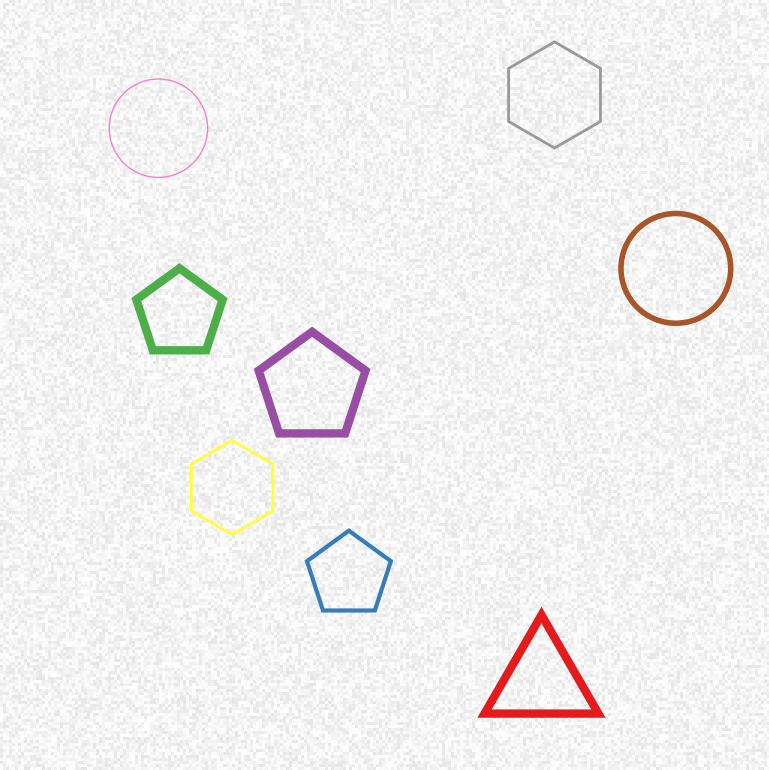[{"shape": "triangle", "thickness": 3, "radius": 0.43, "center": [0.703, 0.116]}, {"shape": "pentagon", "thickness": 1.5, "radius": 0.29, "center": [0.453, 0.254]}, {"shape": "pentagon", "thickness": 3, "radius": 0.29, "center": [0.233, 0.593]}, {"shape": "pentagon", "thickness": 3, "radius": 0.36, "center": [0.405, 0.496]}, {"shape": "hexagon", "thickness": 1, "radius": 0.31, "center": [0.301, 0.367]}, {"shape": "circle", "thickness": 2, "radius": 0.36, "center": [0.878, 0.651]}, {"shape": "circle", "thickness": 0.5, "radius": 0.32, "center": [0.206, 0.833]}, {"shape": "hexagon", "thickness": 1, "radius": 0.34, "center": [0.72, 0.877]}]